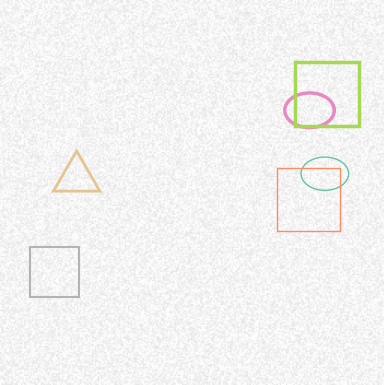[{"shape": "oval", "thickness": 1, "radius": 0.31, "center": [0.844, 0.549]}, {"shape": "square", "thickness": 1, "radius": 0.41, "center": [0.802, 0.481]}, {"shape": "oval", "thickness": 2.5, "radius": 0.32, "center": [0.804, 0.714]}, {"shape": "square", "thickness": 2.5, "radius": 0.42, "center": [0.85, 0.757]}, {"shape": "triangle", "thickness": 2, "radius": 0.35, "center": [0.199, 0.538]}, {"shape": "square", "thickness": 1.5, "radius": 0.32, "center": [0.141, 0.293]}]